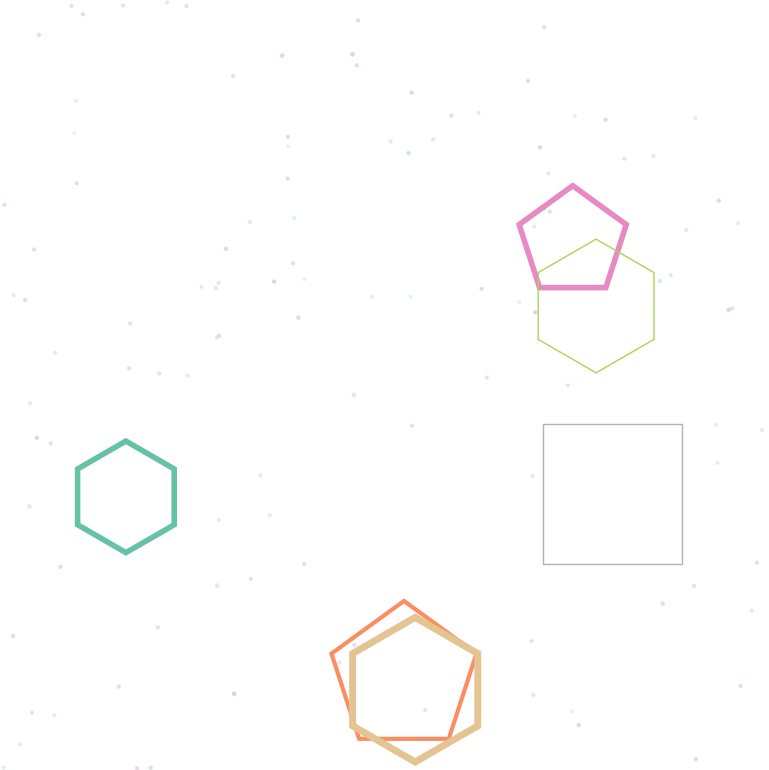[{"shape": "hexagon", "thickness": 2, "radius": 0.36, "center": [0.164, 0.355]}, {"shape": "pentagon", "thickness": 1.5, "radius": 0.49, "center": [0.525, 0.121]}, {"shape": "pentagon", "thickness": 2, "radius": 0.37, "center": [0.744, 0.686]}, {"shape": "hexagon", "thickness": 0.5, "radius": 0.43, "center": [0.774, 0.603]}, {"shape": "hexagon", "thickness": 2.5, "radius": 0.47, "center": [0.539, 0.104]}, {"shape": "square", "thickness": 0.5, "radius": 0.45, "center": [0.795, 0.358]}]